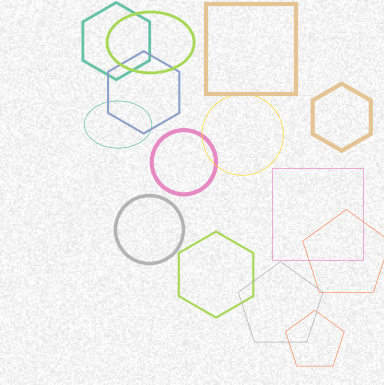[{"shape": "hexagon", "thickness": 2, "radius": 0.5, "center": [0.302, 0.893]}, {"shape": "oval", "thickness": 0.5, "radius": 0.44, "center": [0.307, 0.677]}, {"shape": "pentagon", "thickness": 0.5, "radius": 0.6, "center": [0.9, 0.337]}, {"shape": "pentagon", "thickness": 0.5, "radius": 0.4, "center": [0.818, 0.114]}, {"shape": "hexagon", "thickness": 1.5, "radius": 0.53, "center": [0.373, 0.76]}, {"shape": "square", "thickness": 0.5, "radius": 0.59, "center": [0.825, 0.444]}, {"shape": "circle", "thickness": 3, "radius": 0.42, "center": [0.478, 0.579]}, {"shape": "oval", "thickness": 2, "radius": 0.57, "center": [0.391, 0.89]}, {"shape": "hexagon", "thickness": 1.5, "radius": 0.56, "center": [0.561, 0.287]}, {"shape": "circle", "thickness": 0.5, "radius": 0.53, "center": [0.63, 0.65]}, {"shape": "square", "thickness": 3, "radius": 0.59, "center": [0.653, 0.873]}, {"shape": "hexagon", "thickness": 3, "radius": 0.44, "center": [0.888, 0.696]}, {"shape": "circle", "thickness": 2.5, "radius": 0.44, "center": [0.388, 0.404]}, {"shape": "pentagon", "thickness": 0.5, "radius": 0.58, "center": [0.729, 0.205]}]